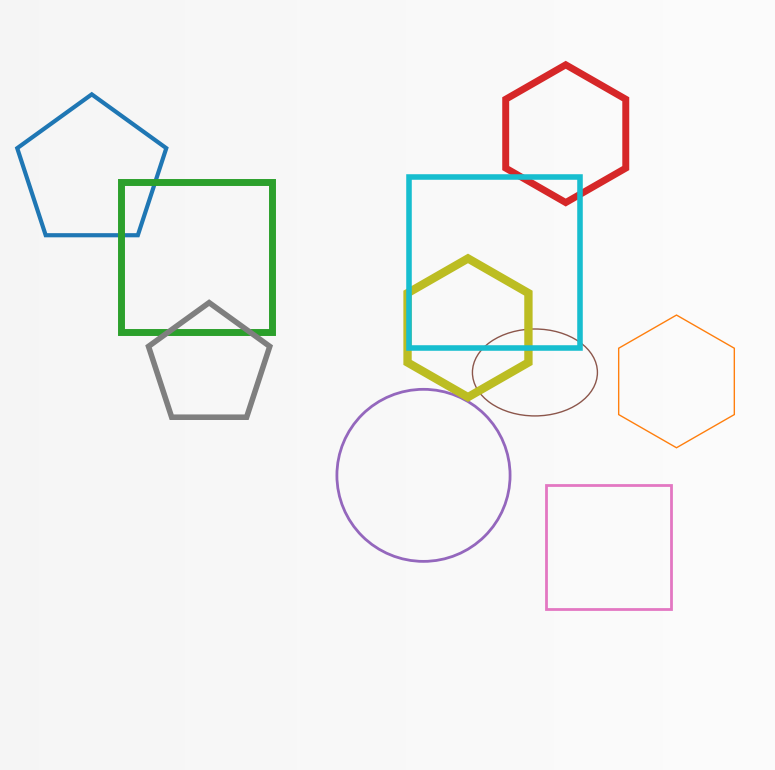[{"shape": "pentagon", "thickness": 1.5, "radius": 0.51, "center": [0.118, 0.776]}, {"shape": "hexagon", "thickness": 0.5, "radius": 0.43, "center": [0.873, 0.505]}, {"shape": "square", "thickness": 2.5, "radius": 0.49, "center": [0.254, 0.666]}, {"shape": "hexagon", "thickness": 2.5, "radius": 0.45, "center": [0.73, 0.826]}, {"shape": "circle", "thickness": 1, "radius": 0.56, "center": [0.546, 0.383]}, {"shape": "oval", "thickness": 0.5, "radius": 0.4, "center": [0.69, 0.516]}, {"shape": "square", "thickness": 1, "radius": 0.4, "center": [0.785, 0.29]}, {"shape": "pentagon", "thickness": 2, "radius": 0.41, "center": [0.27, 0.525]}, {"shape": "hexagon", "thickness": 3, "radius": 0.45, "center": [0.604, 0.574]}, {"shape": "square", "thickness": 2, "radius": 0.55, "center": [0.638, 0.659]}]